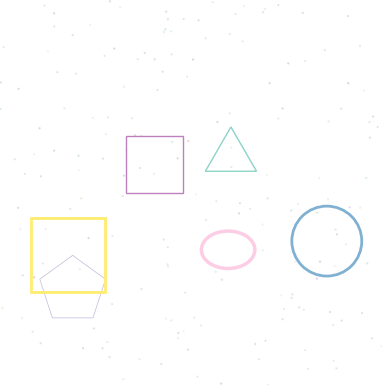[{"shape": "triangle", "thickness": 1, "radius": 0.38, "center": [0.6, 0.594]}, {"shape": "pentagon", "thickness": 0.5, "radius": 0.45, "center": [0.189, 0.247]}, {"shape": "circle", "thickness": 2, "radius": 0.45, "center": [0.849, 0.374]}, {"shape": "oval", "thickness": 2.5, "radius": 0.35, "center": [0.592, 0.351]}, {"shape": "square", "thickness": 1, "radius": 0.37, "center": [0.401, 0.573]}, {"shape": "square", "thickness": 2, "radius": 0.48, "center": [0.177, 0.338]}]